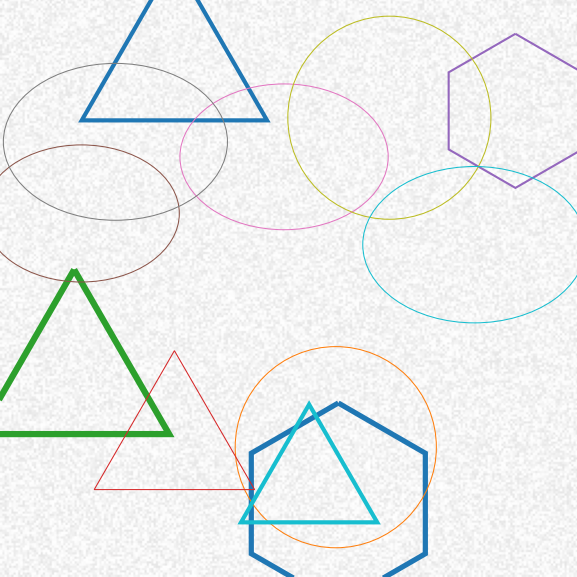[{"shape": "triangle", "thickness": 2, "radius": 0.93, "center": [0.302, 0.883]}, {"shape": "hexagon", "thickness": 2.5, "radius": 0.87, "center": [0.586, 0.127]}, {"shape": "circle", "thickness": 0.5, "radius": 0.87, "center": [0.581, 0.225]}, {"shape": "triangle", "thickness": 3, "radius": 0.95, "center": [0.128, 0.342]}, {"shape": "triangle", "thickness": 0.5, "radius": 0.8, "center": [0.302, 0.232]}, {"shape": "hexagon", "thickness": 1, "radius": 0.67, "center": [0.892, 0.807]}, {"shape": "oval", "thickness": 0.5, "radius": 0.85, "center": [0.141, 0.63]}, {"shape": "oval", "thickness": 0.5, "radius": 0.9, "center": [0.492, 0.728]}, {"shape": "oval", "thickness": 0.5, "radius": 0.97, "center": [0.2, 0.754]}, {"shape": "circle", "thickness": 0.5, "radius": 0.88, "center": [0.674, 0.795]}, {"shape": "triangle", "thickness": 2, "radius": 0.68, "center": [0.535, 0.163]}, {"shape": "oval", "thickness": 0.5, "radius": 0.97, "center": [0.822, 0.575]}]